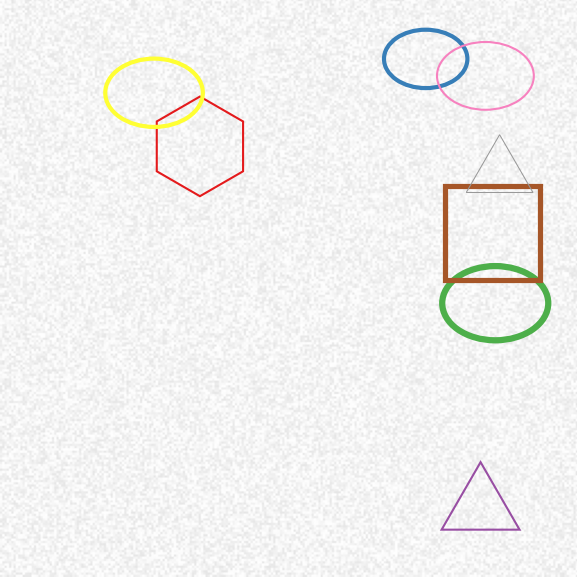[{"shape": "hexagon", "thickness": 1, "radius": 0.43, "center": [0.346, 0.746]}, {"shape": "oval", "thickness": 2, "radius": 0.36, "center": [0.737, 0.897]}, {"shape": "oval", "thickness": 3, "radius": 0.46, "center": [0.858, 0.474]}, {"shape": "triangle", "thickness": 1, "radius": 0.39, "center": [0.832, 0.121]}, {"shape": "oval", "thickness": 2, "radius": 0.42, "center": [0.267, 0.838]}, {"shape": "square", "thickness": 2.5, "radius": 0.41, "center": [0.853, 0.595]}, {"shape": "oval", "thickness": 1, "radius": 0.42, "center": [0.841, 0.868]}, {"shape": "triangle", "thickness": 0.5, "radius": 0.33, "center": [0.865, 0.699]}]